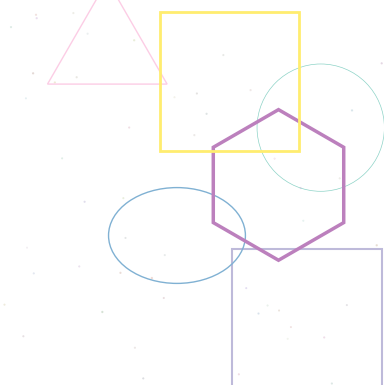[{"shape": "circle", "thickness": 0.5, "radius": 0.83, "center": [0.833, 0.668]}, {"shape": "square", "thickness": 1.5, "radius": 0.97, "center": [0.797, 0.161]}, {"shape": "oval", "thickness": 1, "radius": 0.89, "center": [0.46, 0.388]}, {"shape": "triangle", "thickness": 1, "radius": 0.9, "center": [0.279, 0.871]}, {"shape": "hexagon", "thickness": 2.5, "radius": 0.98, "center": [0.723, 0.52]}, {"shape": "square", "thickness": 2, "radius": 0.9, "center": [0.596, 0.787]}]